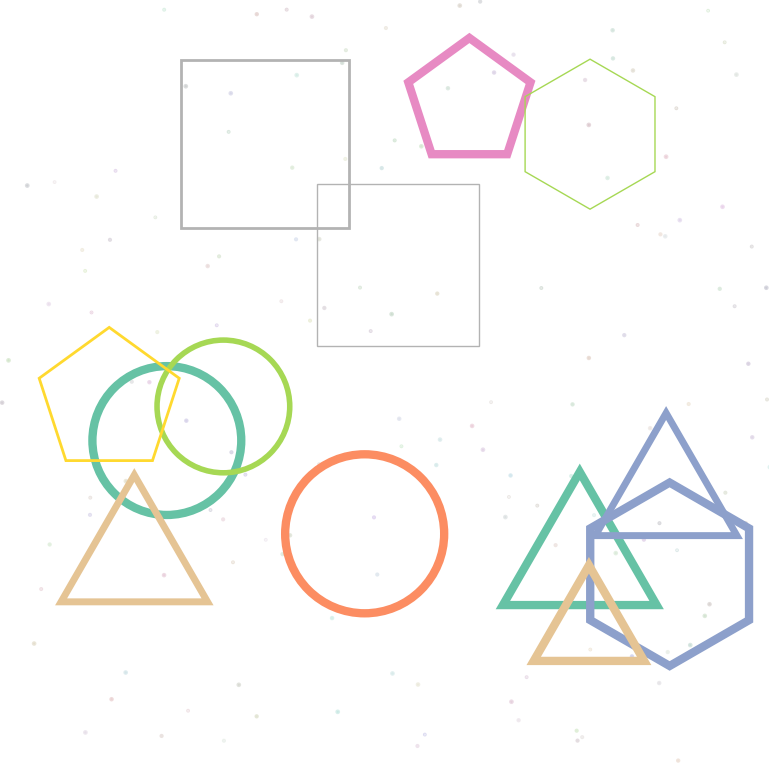[{"shape": "circle", "thickness": 3, "radius": 0.48, "center": [0.217, 0.428]}, {"shape": "triangle", "thickness": 3, "radius": 0.58, "center": [0.753, 0.272]}, {"shape": "circle", "thickness": 3, "radius": 0.52, "center": [0.474, 0.307]}, {"shape": "triangle", "thickness": 2.5, "radius": 0.53, "center": [0.865, 0.357]}, {"shape": "hexagon", "thickness": 3, "radius": 0.6, "center": [0.87, 0.254]}, {"shape": "pentagon", "thickness": 3, "radius": 0.42, "center": [0.61, 0.867]}, {"shape": "circle", "thickness": 2, "radius": 0.43, "center": [0.29, 0.472]}, {"shape": "hexagon", "thickness": 0.5, "radius": 0.49, "center": [0.766, 0.826]}, {"shape": "pentagon", "thickness": 1, "radius": 0.48, "center": [0.142, 0.479]}, {"shape": "triangle", "thickness": 3, "radius": 0.41, "center": [0.765, 0.183]}, {"shape": "triangle", "thickness": 2.5, "radius": 0.55, "center": [0.174, 0.273]}, {"shape": "square", "thickness": 0.5, "radius": 0.53, "center": [0.517, 0.655]}, {"shape": "square", "thickness": 1, "radius": 0.55, "center": [0.344, 0.813]}]